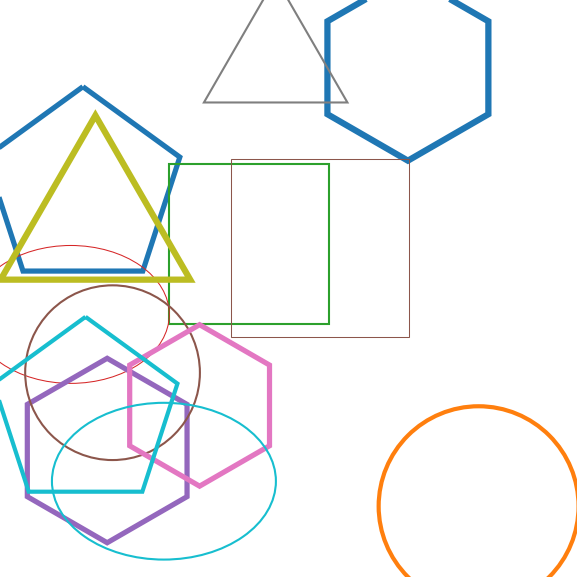[{"shape": "pentagon", "thickness": 2.5, "radius": 0.88, "center": [0.144, 0.673]}, {"shape": "hexagon", "thickness": 3, "radius": 0.8, "center": [0.706, 0.882]}, {"shape": "circle", "thickness": 2, "radius": 0.87, "center": [0.829, 0.123]}, {"shape": "square", "thickness": 1, "radius": 0.69, "center": [0.431, 0.577]}, {"shape": "oval", "thickness": 0.5, "radius": 0.85, "center": [0.123, 0.455]}, {"shape": "hexagon", "thickness": 2.5, "radius": 0.8, "center": [0.186, 0.219]}, {"shape": "circle", "thickness": 1, "radius": 0.76, "center": [0.195, 0.354]}, {"shape": "square", "thickness": 0.5, "radius": 0.77, "center": [0.554, 0.57]}, {"shape": "hexagon", "thickness": 2.5, "radius": 0.7, "center": [0.346, 0.297]}, {"shape": "triangle", "thickness": 1, "radius": 0.72, "center": [0.477, 0.893]}, {"shape": "triangle", "thickness": 3, "radius": 0.95, "center": [0.165, 0.61]}, {"shape": "pentagon", "thickness": 2, "radius": 0.84, "center": [0.148, 0.283]}, {"shape": "oval", "thickness": 1, "radius": 0.97, "center": [0.284, 0.166]}]